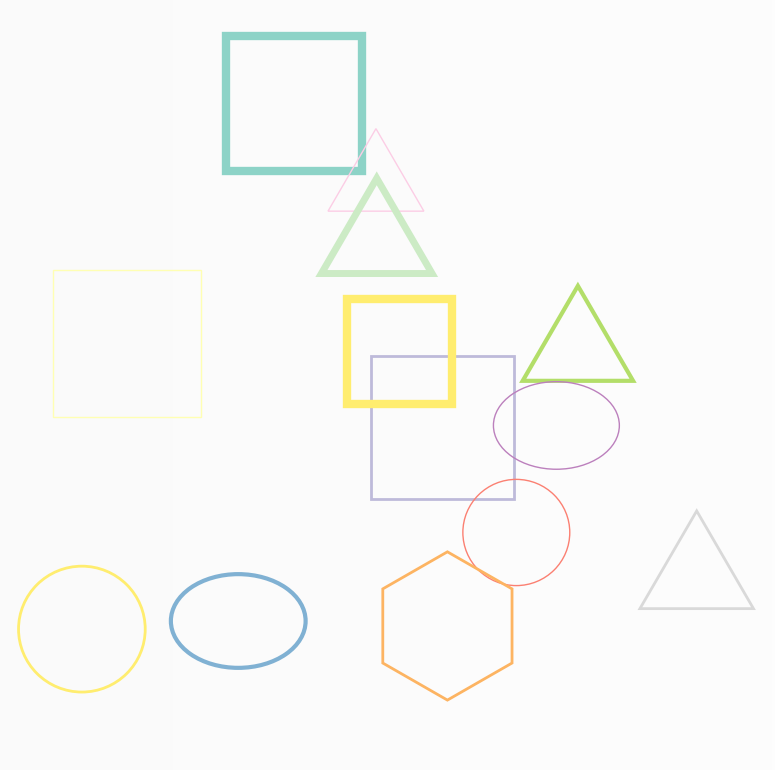[{"shape": "square", "thickness": 3, "radius": 0.44, "center": [0.379, 0.865]}, {"shape": "square", "thickness": 0.5, "radius": 0.48, "center": [0.164, 0.554]}, {"shape": "square", "thickness": 1, "radius": 0.46, "center": [0.571, 0.445]}, {"shape": "circle", "thickness": 0.5, "radius": 0.34, "center": [0.666, 0.308]}, {"shape": "oval", "thickness": 1.5, "radius": 0.43, "center": [0.307, 0.194]}, {"shape": "hexagon", "thickness": 1, "radius": 0.48, "center": [0.577, 0.187]}, {"shape": "triangle", "thickness": 1.5, "radius": 0.41, "center": [0.746, 0.547]}, {"shape": "triangle", "thickness": 0.5, "radius": 0.36, "center": [0.485, 0.761]}, {"shape": "triangle", "thickness": 1, "radius": 0.42, "center": [0.899, 0.252]}, {"shape": "oval", "thickness": 0.5, "radius": 0.41, "center": [0.718, 0.447]}, {"shape": "triangle", "thickness": 2.5, "radius": 0.41, "center": [0.486, 0.686]}, {"shape": "circle", "thickness": 1, "radius": 0.41, "center": [0.106, 0.183]}, {"shape": "square", "thickness": 3, "radius": 0.34, "center": [0.515, 0.543]}]